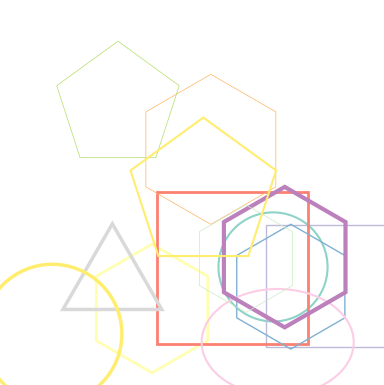[{"shape": "circle", "thickness": 1.5, "radius": 0.71, "center": [0.709, 0.307]}, {"shape": "hexagon", "thickness": 2, "radius": 0.84, "center": [0.395, 0.199]}, {"shape": "square", "thickness": 1, "radius": 0.79, "center": [0.85, 0.257]}, {"shape": "square", "thickness": 2, "radius": 0.98, "center": [0.604, 0.304]}, {"shape": "hexagon", "thickness": 1, "radius": 0.81, "center": [0.755, 0.255]}, {"shape": "hexagon", "thickness": 0.5, "radius": 0.97, "center": [0.548, 0.612]}, {"shape": "pentagon", "thickness": 0.5, "radius": 0.84, "center": [0.306, 0.726]}, {"shape": "oval", "thickness": 1.5, "radius": 0.99, "center": [0.721, 0.111]}, {"shape": "triangle", "thickness": 2.5, "radius": 0.74, "center": [0.292, 0.27]}, {"shape": "hexagon", "thickness": 3, "radius": 0.91, "center": [0.739, 0.332]}, {"shape": "hexagon", "thickness": 0.5, "radius": 0.7, "center": [0.639, 0.328]}, {"shape": "circle", "thickness": 2.5, "radius": 0.9, "center": [0.136, 0.133]}, {"shape": "pentagon", "thickness": 1.5, "radius": 0.99, "center": [0.528, 0.496]}]